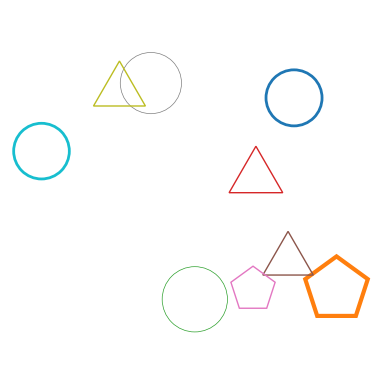[{"shape": "circle", "thickness": 2, "radius": 0.36, "center": [0.764, 0.746]}, {"shape": "pentagon", "thickness": 3, "radius": 0.43, "center": [0.874, 0.249]}, {"shape": "circle", "thickness": 0.5, "radius": 0.42, "center": [0.506, 0.223]}, {"shape": "triangle", "thickness": 1, "radius": 0.4, "center": [0.665, 0.54]}, {"shape": "triangle", "thickness": 1, "radius": 0.38, "center": [0.748, 0.323]}, {"shape": "pentagon", "thickness": 1, "radius": 0.3, "center": [0.657, 0.248]}, {"shape": "circle", "thickness": 0.5, "radius": 0.4, "center": [0.392, 0.784]}, {"shape": "triangle", "thickness": 1, "radius": 0.39, "center": [0.31, 0.764]}, {"shape": "circle", "thickness": 2, "radius": 0.36, "center": [0.108, 0.607]}]